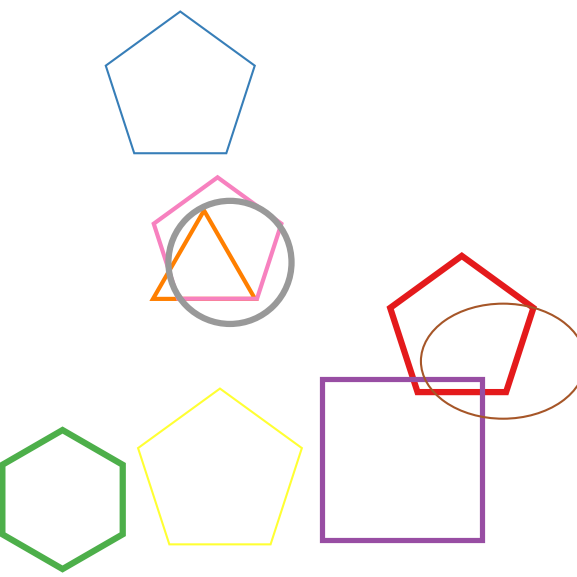[{"shape": "pentagon", "thickness": 3, "radius": 0.65, "center": [0.8, 0.426]}, {"shape": "pentagon", "thickness": 1, "radius": 0.68, "center": [0.312, 0.844]}, {"shape": "hexagon", "thickness": 3, "radius": 0.6, "center": [0.108, 0.134]}, {"shape": "square", "thickness": 2.5, "radius": 0.7, "center": [0.696, 0.203]}, {"shape": "triangle", "thickness": 2, "radius": 0.51, "center": [0.353, 0.533]}, {"shape": "pentagon", "thickness": 1, "radius": 0.75, "center": [0.381, 0.177]}, {"shape": "oval", "thickness": 1, "radius": 0.71, "center": [0.871, 0.374]}, {"shape": "pentagon", "thickness": 2, "radius": 0.58, "center": [0.377, 0.576]}, {"shape": "circle", "thickness": 3, "radius": 0.53, "center": [0.398, 0.545]}]